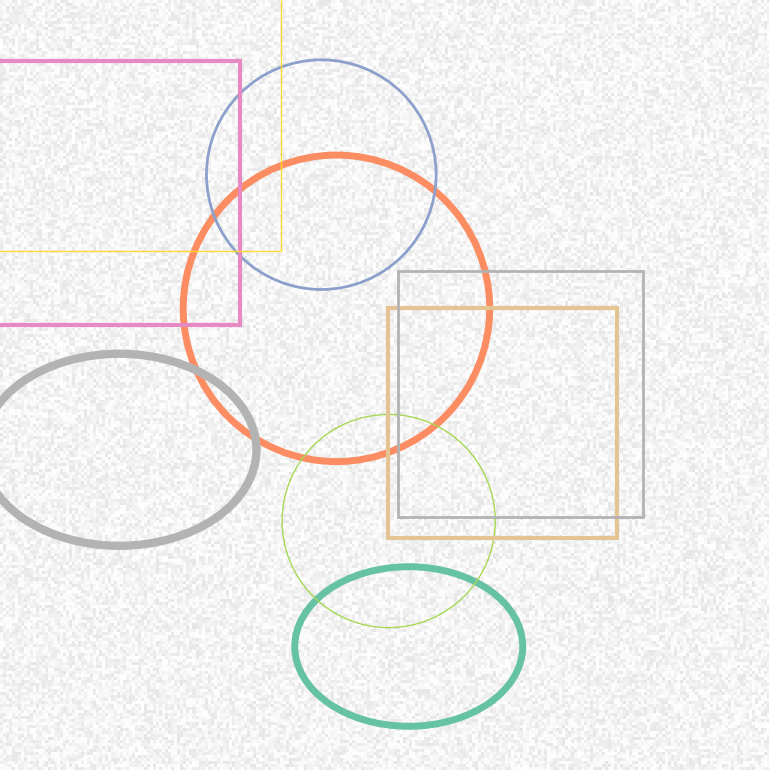[{"shape": "oval", "thickness": 2.5, "radius": 0.74, "center": [0.531, 0.16]}, {"shape": "circle", "thickness": 2.5, "radius": 1.0, "center": [0.437, 0.6]}, {"shape": "circle", "thickness": 1, "radius": 0.75, "center": [0.417, 0.773]}, {"shape": "square", "thickness": 1.5, "radius": 0.86, "center": [0.14, 0.75]}, {"shape": "circle", "thickness": 0.5, "radius": 0.69, "center": [0.505, 0.323]}, {"shape": "square", "thickness": 0.5, "radius": 0.93, "center": [0.179, 0.86]}, {"shape": "square", "thickness": 1.5, "radius": 0.75, "center": [0.653, 0.45]}, {"shape": "square", "thickness": 1, "radius": 0.8, "center": [0.676, 0.488]}, {"shape": "oval", "thickness": 3, "radius": 0.89, "center": [0.155, 0.416]}]